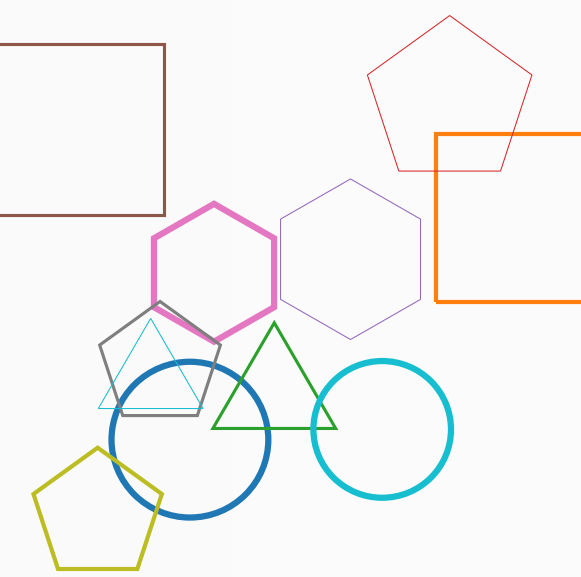[{"shape": "circle", "thickness": 3, "radius": 0.67, "center": [0.327, 0.238]}, {"shape": "square", "thickness": 2, "radius": 0.73, "center": [0.895, 0.622]}, {"shape": "triangle", "thickness": 1.5, "radius": 0.61, "center": [0.472, 0.318]}, {"shape": "pentagon", "thickness": 0.5, "radius": 0.74, "center": [0.774, 0.823]}, {"shape": "hexagon", "thickness": 0.5, "radius": 0.7, "center": [0.603, 0.55]}, {"shape": "square", "thickness": 1.5, "radius": 0.74, "center": [0.134, 0.775]}, {"shape": "hexagon", "thickness": 3, "radius": 0.6, "center": [0.368, 0.527]}, {"shape": "pentagon", "thickness": 1.5, "radius": 0.55, "center": [0.275, 0.368]}, {"shape": "pentagon", "thickness": 2, "radius": 0.58, "center": [0.168, 0.108]}, {"shape": "triangle", "thickness": 0.5, "radius": 0.52, "center": [0.259, 0.344]}, {"shape": "circle", "thickness": 3, "radius": 0.59, "center": [0.658, 0.256]}]